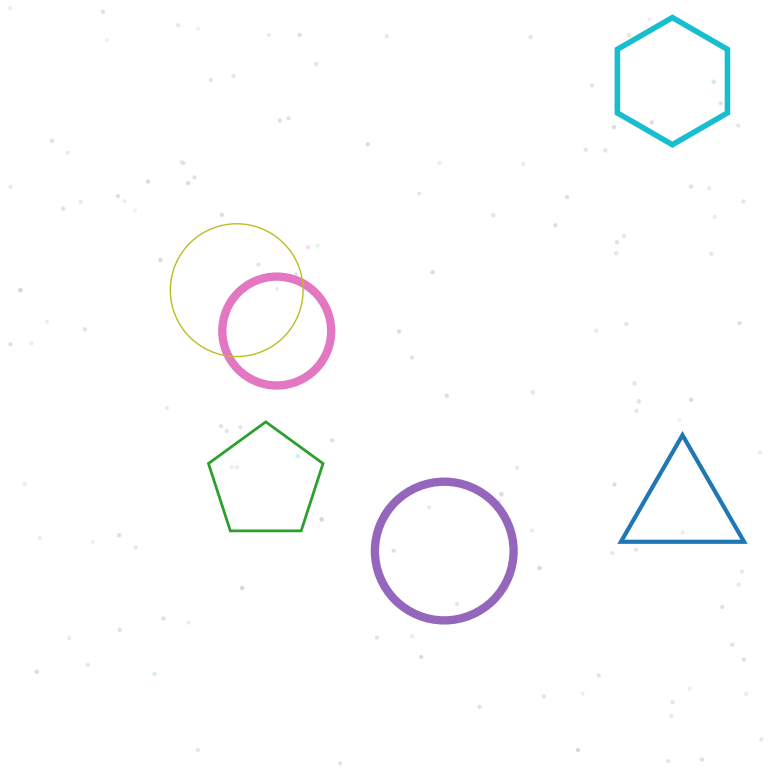[{"shape": "triangle", "thickness": 1.5, "radius": 0.46, "center": [0.886, 0.343]}, {"shape": "pentagon", "thickness": 1, "radius": 0.39, "center": [0.345, 0.374]}, {"shape": "circle", "thickness": 3, "radius": 0.45, "center": [0.577, 0.284]}, {"shape": "circle", "thickness": 3, "radius": 0.35, "center": [0.359, 0.57]}, {"shape": "circle", "thickness": 0.5, "radius": 0.43, "center": [0.307, 0.623]}, {"shape": "hexagon", "thickness": 2, "radius": 0.41, "center": [0.873, 0.895]}]